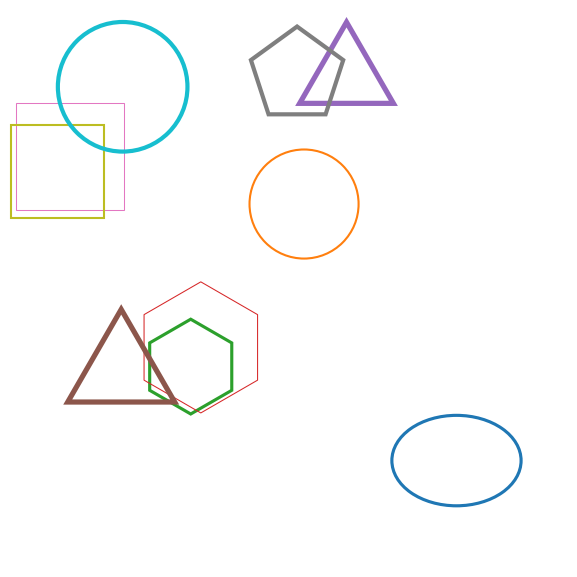[{"shape": "oval", "thickness": 1.5, "radius": 0.56, "center": [0.79, 0.202]}, {"shape": "circle", "thickness": 1, "radius": 0.47, "center": [0.526, 0.646]}, {"shape": "hexagon", "thickness": 1.5, "radius": 0.41, "center": [0.33, 0.364]}, {"shape": "hexagon", "thickness": 0.5, "radius": 0.57, "center": [0.348, 0.398]}, {"shape": "triangle", "thickness": 2.5, "radius": 0.47, "center": [0.6, 0.867]}, {"shape": "triangle", "thickness": 2.5, "radius": 0.53, "center": [0.21, 0.356]}, {"shape": "square", "thickness": 0.5, "radius": 0.47, "center": [0.121, 0.728]}, {"shape": "pentagon", "thickness": 2, "radius": 0.42, "center": [0.514, 0.869]}, {"shape": "square", "thickness": 1, "radius": 0.4, "center": [0.1, 0.702]}, {"shape": "circle", "thickness": 2, "radius": 0.56, "center": [0.212, 0.849]}]